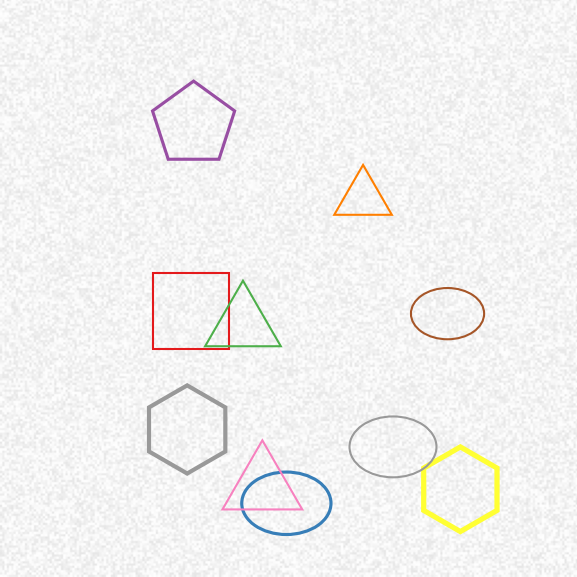[{"shape": "square", "thickness": 1, "radius": 0.33, "center": [0.331, 0.461]}, {"shape": "oval", "thickness": 1.5, "radius": 0.39, "center": [0.496, 0.128]}, {"shape": "triangle", "thickness": 1, "radius": 0.38, "center": [0.421, 0.437]}, {"shape": "pentagon", "thickness": 1.5, "radius": 0.37, "center": [0.335, 0.784]}, {"shape": "triangle", "thickness": 1, "radius": 0.29, "center": [0.629, 0.656]}, {"shape": "hexagon", "thickness": 2.5, "radius": 0.37, "center": [0.797, 0.152]}, {"shape": "oval", "thickness": 1, "radius": 0.32, "center": [0.775, 0.456]}, {"shape": "triangle", "thickness": 1, "radius": 0.4, "center": [0.454, 0.157]}, {"shape": "oval", "thickness": 1, "radius": 0.38, "center": [0.681, 0.225]}, {"shape": "hexagon", "thickness": 2, "radius": 0.38, "center": [0.324, 0.256]}]